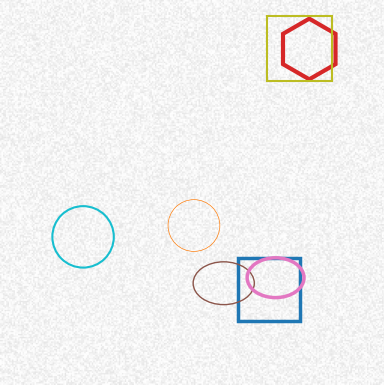[{"shape": "square", "thickness": 2.5, "radius": 0.41, "center": [0.698, 0.248]}, {"shape": "circle", "thickness": 0.5, "radius": 0.34, "center": [0.504, 0.414]}, {"shape": "hexagon", "thickness": 3, "radius": 0.39, "center": [0.803, 0.873]}, {"shape": "oval", "thickness": 1, "radius": 0.4, "center": [0.581, 0.264]}, {"shape": "oval", "thickness": 2.5, "radius": 0.37, "center": [0.716, 0.279]}, {"shape": "square", "thickness": 1.5, "radius": 0.42, "center": [0.778, 0.874]}, {"shape": "circle", "thickness": 1.5, "radius": 0.4, "center": [0.216, 0.385]}]